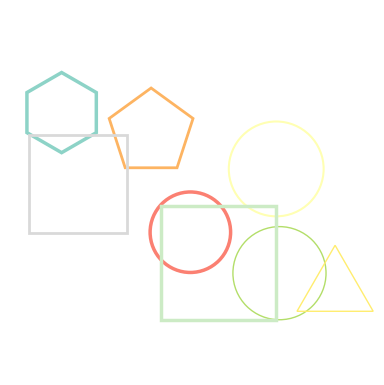[{"shape": "hexagon", "thickness": 2.5, "radius": 0.52, "center": [0.16, 0.708]}, {"shape": "circle", "thickness": 1.5, "radius": 0.62, "center": [0.717, 0.561]}, {"shape": "circle", "thickness": 2.5, "radius": 0.52, "center": [0.494, 0.397]}, {"shape": "pentagon", "thickness": 2, "radius": 0.57, "center": [0.392, 0.657]}, {"shape": "circle", "thickness": 1, "radius": 0.6, "center": [0.726, 0.29]}, {"shape": "square", "thickness": 2, "radius": 0.64, "center": [0.203, 0.522]}, {"shape": "square", "thickness": 2.5, "radius": 0.74, "center": [0.567, 0.317]}, {"shape": "triangle", "thickness": 1, "radius": 0.57, "center": [0.87, 0.249]}]